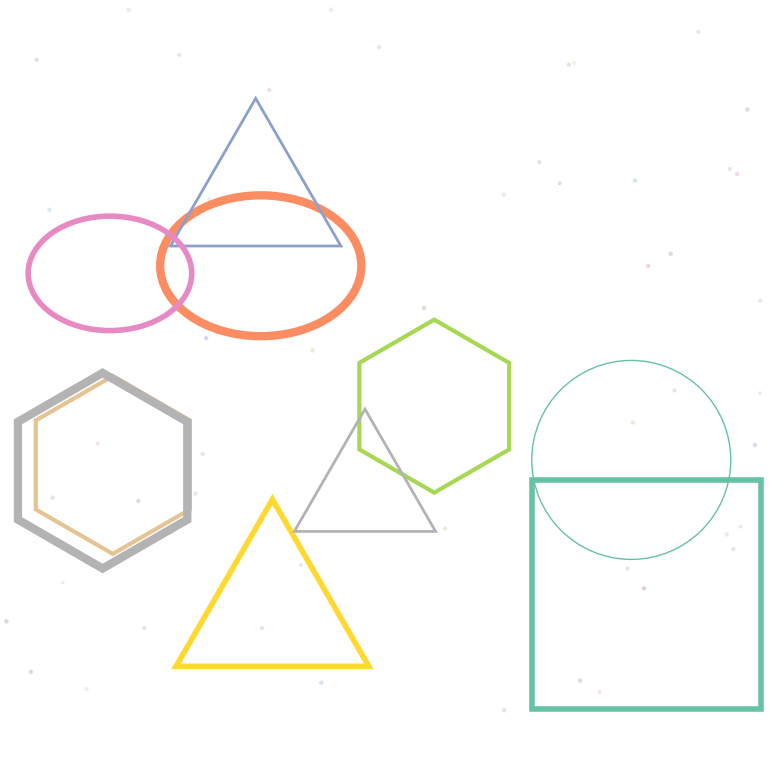[{"shape": "square", "thickness": 2, "radius": 0.74, "center": [0.84, 0.228]}, {"shape": "circle", "thickness": 0.5, "radius": 0.65, "center": [0.82, 0.403]}, {"shape": "oval", "thickness": 3, "radius": 0.65, "center": [0.339, 0.655]}, {"shape": "triangle", "thickness": 1, "radius": 0.64, "center": [0.332, 0.744]}, {"shape": "oval", "thickness": 2, "radius": 0.53, "center": [0.143, 0.645]}, {"shape": "hexagon", "thickness": 1.5, "radius": 0.56, "center": [0.564, 0.473]}, {"shape": "triangle", "thickness": 2, "radius": 0.72, "center": [0.354, 0.207]}, {"shape": "hexagon", "thickness": 1.5, "radius": 0.58, "center": [0.147, 0.396]}, {"shape": "triangle", "thickness": 1, "radius": 0.53, "center": [0.474, 0.363]}, {"shape": "hexagon", "thickness": 3, "radius": 0.64, "center": [0.133, 0.389]}]